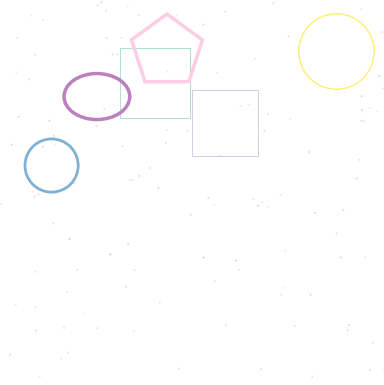[{"shape": "square", "thickness": 0.5, "radius": 0.45, "center": [0.402, 0.784]}, {"shape": "square", "thickness": 0.5, "radius": 0.43, "center": [0.584, 0.68]}, {"shape": "circle", "thickness": 2, "radius": 0.35, "center": [0.134, 0.57]}, {"shape": "pentagon", "thickness": 2.5, "radius": 0.48, "center": [0.434, 0.866]}, {"shape": "oval", "thickness": 2.5, "radius": 0.43, "center": [0.252, 0.749]}, {"shape": "circle", "thickness": 1, "radius": 0.49, "center": [0.874, 0.866]}]